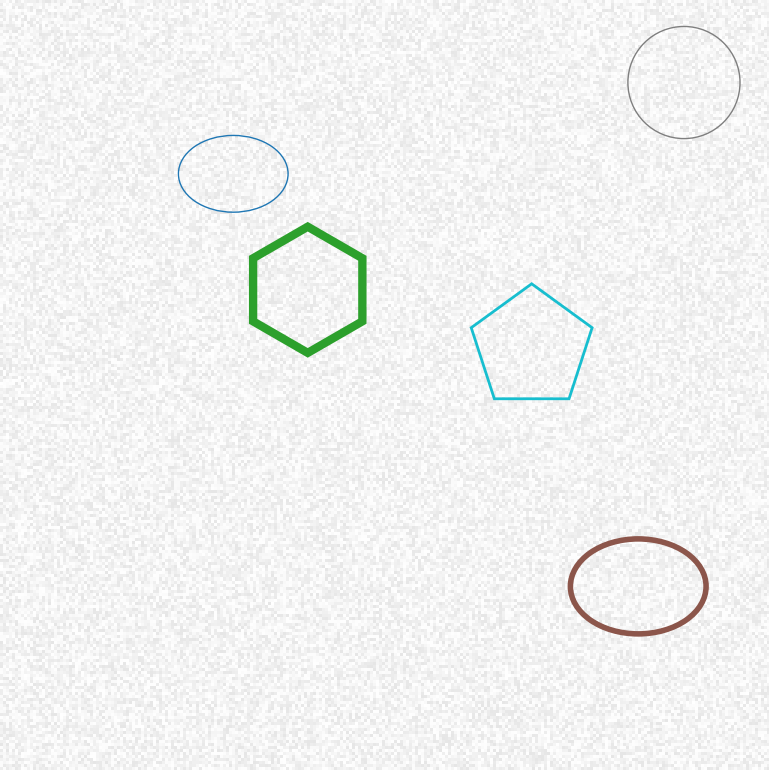[{"shape": "oval", "thickness": 0.5, "radius": 0.36, "center": [0.303, 0.774]}, {"shape": "hexagon", "thickness": 3, "radius": 0.41, "center": [0.4, 0.624]}, {"shape": "oval", "thickness": 2, "radius": 0.44, "center": [0.829, 0.238]}, {"shape": "circle", "thickness": 0.5, "radius": 0.36, "center": [0.888, 0.893]}, {"shape": "pentagon", "thickness": 1, "radius": 0.41, "center": [0.69, 0.549]}]